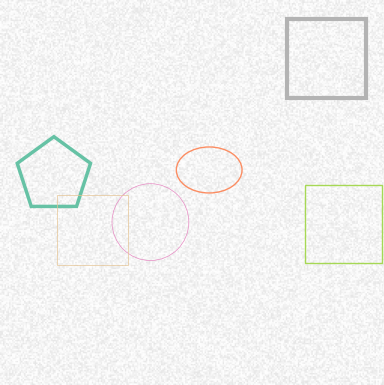[{"shape": "pentagon", "thickness": 2.5, "radius": 0.5, "center": [0.14, 0.545]}, {"shape": "oval", "thickness": 1, "radius": 0.43, "center": [0.543, 0.559]}, {"shape": "circle", "thickness": 0.5, "radius": 0.5, "center": [0.391, 0.423]}, {"shape": "square", "thickness": 1, "radius": 0.5, "center": [0.892, 0.418]}, {"shape": "square", "thickness": 0.5, "radius": 0.46, "center": [0.241, 0.402]}, {"shape": "square", "thickness": 3, "radius": 0.52, "center": [0.848, 0.847]}]